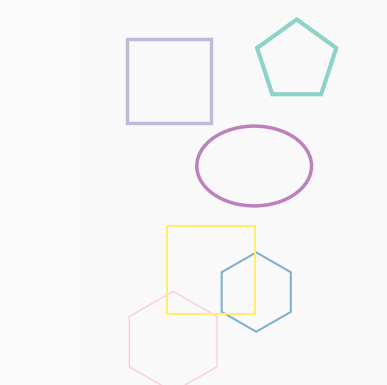[{"shape": "pentagon", "thickness": 3, "radius": 0.54, "center": [0.766, 0.842]}, {"shape": "square", "thickness": 2.5, "radius": 0.54, "center": [0.436, 0.789]}, {"shape": "hexagon", "thickness": 1.5, "radius": 0.52, "center": [0.661, 0.241]}, {"shape": "hexagon", "thickness": 1, "radius": 0.65, "center": [0.447, 0.113]}, {"shape": "oval", "thickness": 2.5, "radius": 0.74, "center": [0.656, 0.569]}, {"shape": "square", "thickness": 1.5, "radius": 0.57, "center": [0.545, 0.299]}]